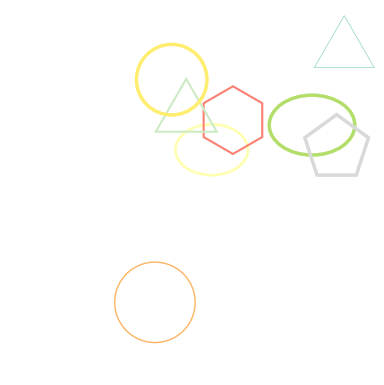[{"shape": "triangle", "thickness": 0.5, "radius": 0.45, "center": [0.894, 0.869]}, {"shape": "oval", "thickness": 2, "radius": 0.47, "center": [0.55, 0.611]}, {"shape": "hexagon", "thickness": 1.5, "radius": 0.44, "center": [0.605, 0.688]}, {"shape": "circle", "thickness": 1, "radius": 0.52, "center": [0.402, 0.215]}, {"shape": "oval", "thickness": 2.5, "radius": 0.56, "center": [0.81, 0.675]}, {"shape": "pentagon", "thickness": 2.5, "radius": 0.43, "center": [0.874, 0.615]}, {"shape": "triangle", "thickness": 1.5, "radius": 0.46, "center": [0.484, 0.704]}, {"shape": "circle", "thickness": 2.5, "radius": 0.46, "center": [0.446, 0.793]}]